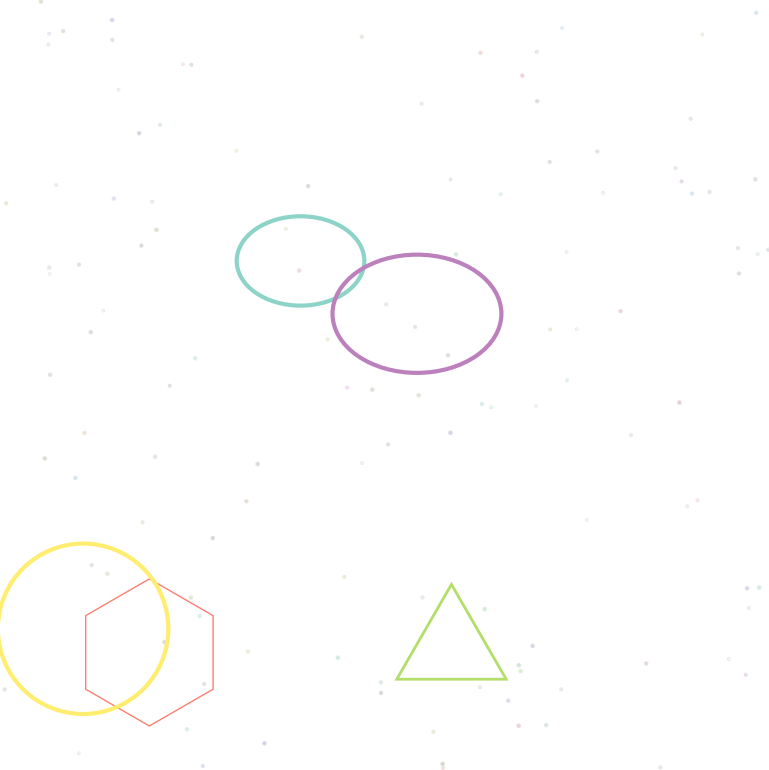[{"shape": "oval", "thickness": 1.5, "radius": 0.41, "center": [0.39, 0.661]}, {"shape": "hexagon", "thickness": 0.5, "radius": 0.48, "center": [0.194, 0.153]}, {"shape": "triangle", "thickness": 1, "radius": 0.41, "center": [0.586, 0.159]}, {"shape": "oval", "thickness": 1.5, "radius": 0.55, "center": [0.542, 0.593]}, {"shape": "circle", "thickness": 1.5, "radius": 0.55, "center": [0.108, 0.183]}]